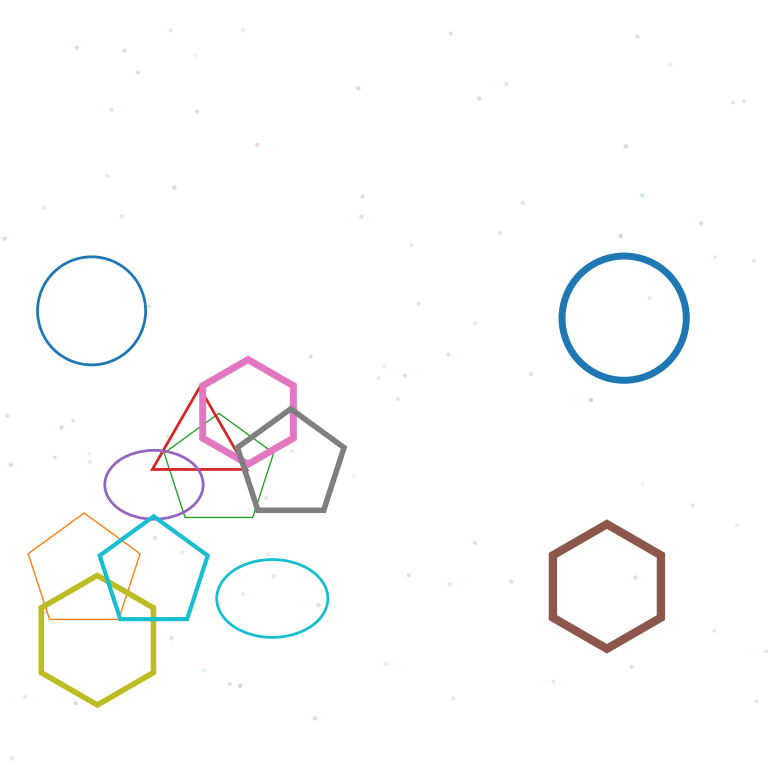[{"shape": "circle", "thickness": 2.5, "radius": 0.4, "center": [0.811, 0.587]}, {"shape": "circle", "thickness": 1, "radius": 0.35, "center": [0.119, 0.596]}, {"shape": "pentagon", "thickness": 0.5, "radius": 0.38, "center": [0.109, 0.257]}, {"shape": "pentagon", "thickness": 0.5, "radius": 0.37, "center": [0.284, 0.388]}, {"shape": "triangle", "thickness": 1, "radius": 0.35, "center": [0.259, 0.426]}, {"shape": "oval", "thickness": 1, "radius": 0.32, "center": [0.2, 0.37]}, {"shape": "hexagon", "thickness": 3, "radius": 0.4, "center": [0.788, 0.238]}, {"shape": "hexagon", "thickness": 2.5, "radius": 0.34, "center": [0.322, 0.465]}, {"shape": "pentagon", "thickness": 2, "radius": 0.36, "center": [0.378, 0.396]}, {"shape": "hexagon", "thickness": 2, "radius": 0.42, "center": [0.126, 0.169]}, {"shape": "pentagon", "thickness": 1.5, "radius": 0.37, "center": [0.2, 0.256]}, {"shape": "oval", "thickness": 1, "radius": 0.36, "center": [0.354, 0.223]}]